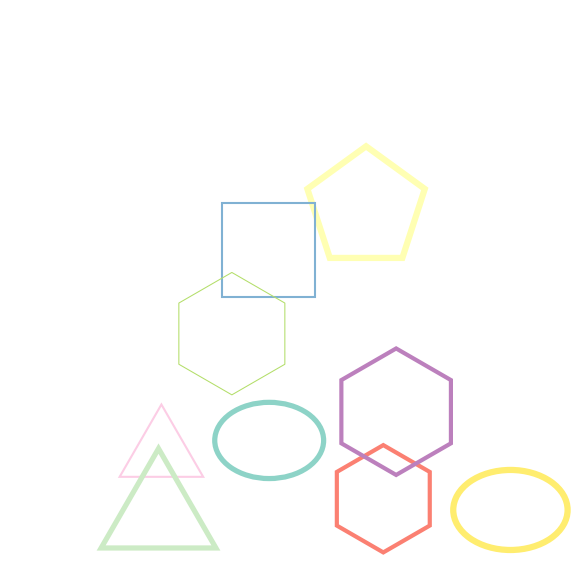[{"shape": "oval", "thickness": 2.5, "radius": 0.47, "center": [0.466, 0.236]}, {"shape": "pentagon", "thickness": 3, "radius": 0.53, "center": [0.634, 0.639]}, {"shape": "hexagon", "thickness": 2, "radius": 0.46, "center": [0.664, 0.135]}, {"shape": "square", "thickness": 1, "radius": 0.41, "center": [0.465, 0.566]}, {"shape": "hexagon", "thickness": 0.5, "radius": 0.53, "center": [0.401, 0.421]}, {"shape": "triangle", "thickness": 1, "radius": 0.42, "center": [0.28, 0.215]}, {"shape": "hexagon", "thickness": 2, "radius": 0.55, "center": [0.686, 0.286]}, {"shape": "triangle", "thickness": 2.5, "radius": 0.57, "center": [0.274, 0.108]}, {"shape": "oval", "thickness": 3, "radius": 0.5, "center": [0.884, 0.116]}]